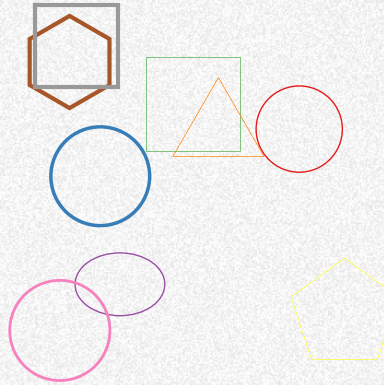[{"shape": "circle", "thickness": 1, "radius": 0.56, "center": [0.777, 0.665]}, {"shape": "circle", "thickness": 2.5, "radius": 0.64, "center": [0.26, 0.542]}, {"shape": "square", "thickness": 0.5, "radius": 0.61, "center": [0.502, 0.73]}, {"shape": "oval", "thickness": 1, "radius": 0.58, "center": [0.312, 0.262]}, {"shape": "triangle", "thickness": 0.5, "radius": 0.68, "center": [0.567, 0.662]}, {"shape": "pentagon", "thickness": 0.5, "radius": 0.73, "center": [0.895, 0.184]}, {"shape": "hexagon", "thickness": 3, "radius": 0.6, "center": [0.181, 0.839]}, {"shape": "circle", "thickness": 2, "radius": 0.65, "center": [0.155, 0.142]}, {"shape": "square", "thickness": 3, "radius": 0.53, "center": [0.199, 0.88]}]